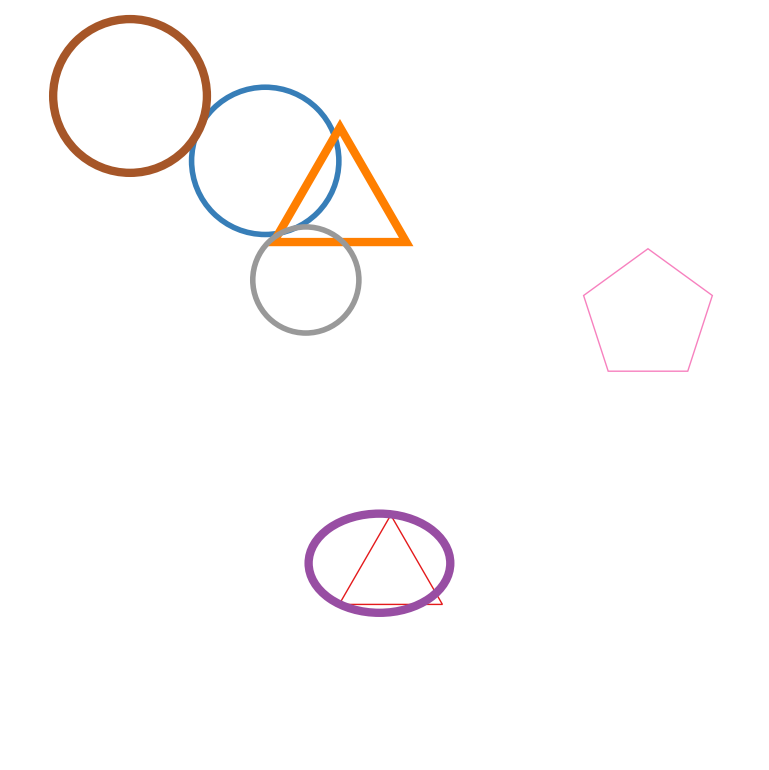[{"shape": "triangle", "thickness": 0.5, "radius": 0.39, "center": [0.508, 0.254]}, {"shape": "circle", "thickness": 2, "radius": 0.48, "center": [0.344, 0.791]}, {"shape": "oval", "thickness": 3, "radius": 0.46, "center": [0.493, 0.269]}, {"shape": "triangle", "thickness": 3, "radius": 0.5, "center": [0.442, 0.735]}, {"shape": "circle", "thickness": 3, "radius": 0.5, "center": [0.169, 0.875]}, {"shape": "pentagon", "thickness": 0.5, "radius": 0.44, "center": [0.842, 0.589]}, {"shape": "circle", "thickness": 2, "radius": 0.34, "center": [0.397, 0.636]}]